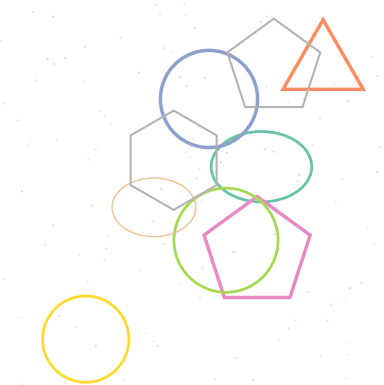[{"shape": "oval", "thickness": 2, "radius": 0.65, "center": [0.679, 0.567]}, {"shape": "triangle", "thickness": 2.5, "radius": 0.6, "center": [0.839, 0.828]}, {"shape": "circle", "thickness": 2.5, "radius": 0.63, "center": [0.543, 0.743]}, {"shape": "pentagon", "thickness": 2.5, "radius": 0.72, "center": [0.668, 0.345]}, {"shape": "circle", "thickness": 2, "radius": 0.68, "center": [0.587, 0.376]}, {"shape": "circle", "thickness": 2, "radius": 0.56, "center": [0.223, 0.119]}, {"shape": "oval", "thickness": 1, "radius": 0.54, "center": [0.4, 0.461]}, {"shape": "hexagon", "thickness": 1.5, "radius": 0.64, "center": [0.451, 0.584]}, {"shape": "pentagon", "thickness": 1.5, "radius": 0.63, "center": [0.711, 0.825]}]